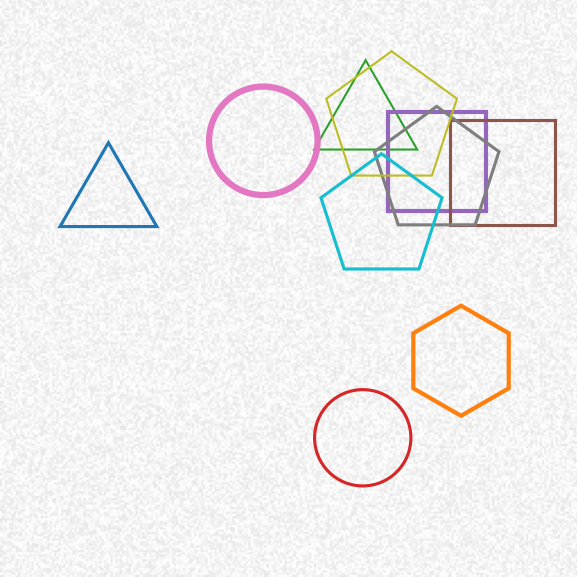[{"shape": "triangle", "thickness": 1.5, "radius": 0.48, "center": [0.188, 0.655]}, {"shape": "hexagon", "thickness": 2, "radius": 0.48, "center": [0.798, 0.374]}, {"shape": "triangle", "thickness": 1, "radius": 0.52, "center": [0.633, 0.792]}, {"shape": "circle", "thickness": 1.5, "radius": 0.42, "center": [0.628, 0.241]}, {"shape": "square", "thickness": 2, "radius": 0.43, "center": [0.757, 0.72]}, {"shape": "square", "thickness": 1.5, "radius": 0.45, "center": [0.87, 0.701]}, {"shape": "circle", "thickness": 3, "radius": 0.47, "center": [0.456, 0.755]}, {"shape": "pentagon", "thickness": 1.5, "radius": 0.57, "center": [0.756, 0.701]}, {"shape": "pentagon", "thickness": 1, "radius": 0.59, "center": [0.678, 0.791]}, {"shape": "pentagon", "thickness": 1.5, "radius": 0.55, "center": [0.661, 0.623]}]